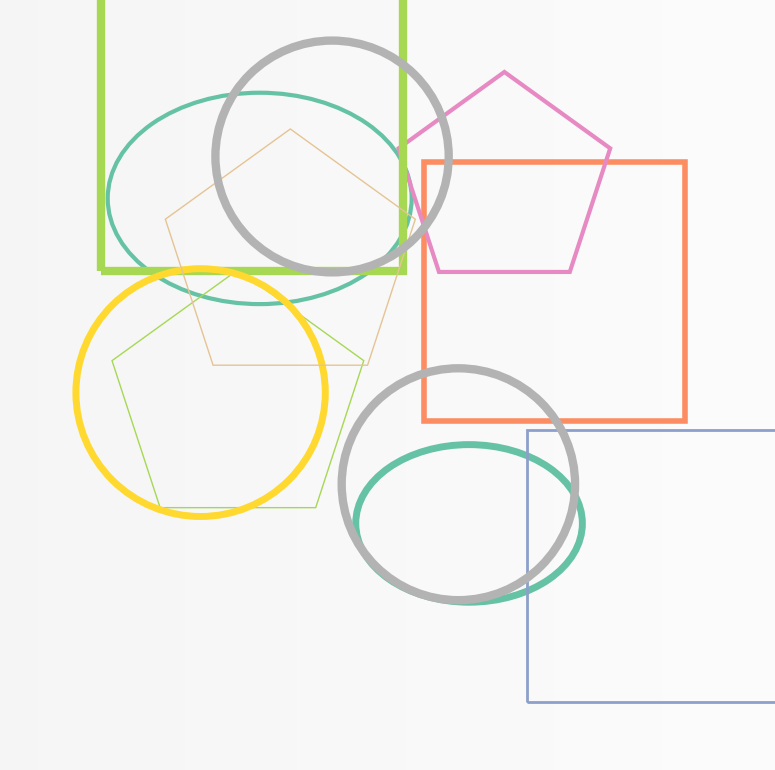[{"shape": "oval", "thickness": 2.5, "radius": 0.73, "center": [0.605, 0.32]}, {"shape": "oval", "thickness": 1.5, "radius": 0.98, "center": [0.335, 0.742]}, {"shape": "square", "thickness": 2, "radius": 0.84, "center": [0.715, 0.621]}, {"shape": "square", "thickness": 1, "radius": 0.88, "center": [0.856, 0.265]}, {"shape": "pentagon", "thickness": 1.5, "radius": 0.72, "center": [0.651, 0.763]}, {"shape": "square", "thickness": 3, "radius": 0.97, "center": [0.325, 0.842]}, {"shape": "pentagon", "thickness": 0.5, "radius": 0.85, "center": [0.307, 0.479]}, {"shape": "circle", "thickness": 2.5, "radius": 0.8, "center": [0.259, 0.49]}, {"shape": "pentagon", "thickness": 0.5, "radius": 0.85, "center": [0.375, 0.663]}, {"shape": "circle", "thickness": 3, "radius": 0.75, "center": [0.591, 0.371]}, {"shape": "circle", "thickness": 3, "radius": 0.75, "center": [0.428, 0.797]}]